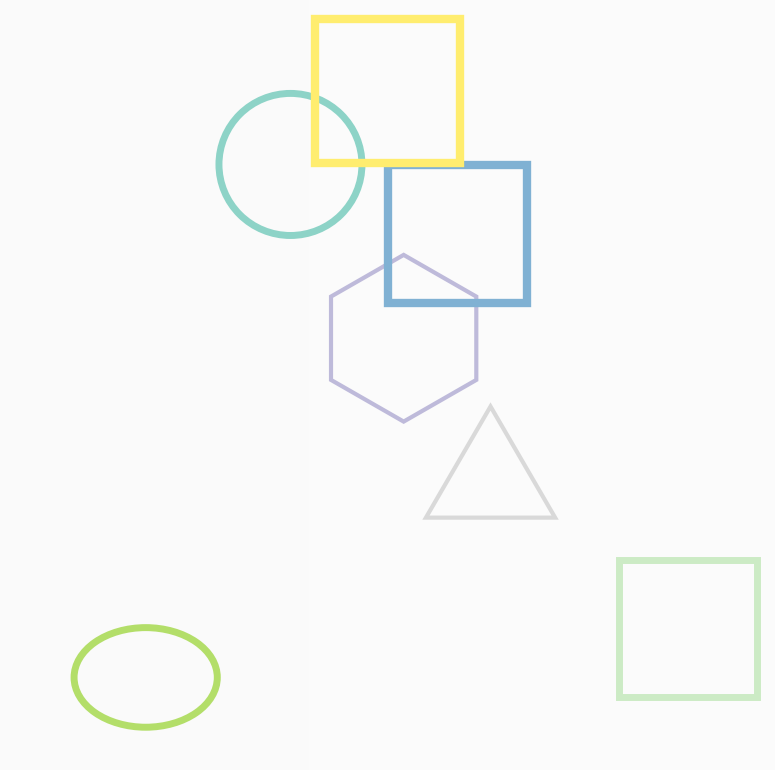[{"shape": "circle", "thickness": 2.5, "radius": 0.46, "center": [0.375, 0.786]}, {"shape": "hexagon", "thickness": 1.5, "radius": 0.54, "center": [0.521, 0.561]}, {"shape": "square", "thickness": 3, "radius": 0.45, "center": [0.59, 0.696]}, {"shape": "oval", "thickness": 2.5, "radius": 0.46, "center": [0.188, 0.12]}, {"shape": "triangle", "thickness": 1.5, "radius": 0.48, "center": [0.633, 0.376]}, {"shape": "square", "thickness": 2.5, "radius": 0.44, "center": [0.888, 0.183]}, {"shape": "square", "thickness": 3, "radius": 0.47, "center": [0.5, 0.881]}]